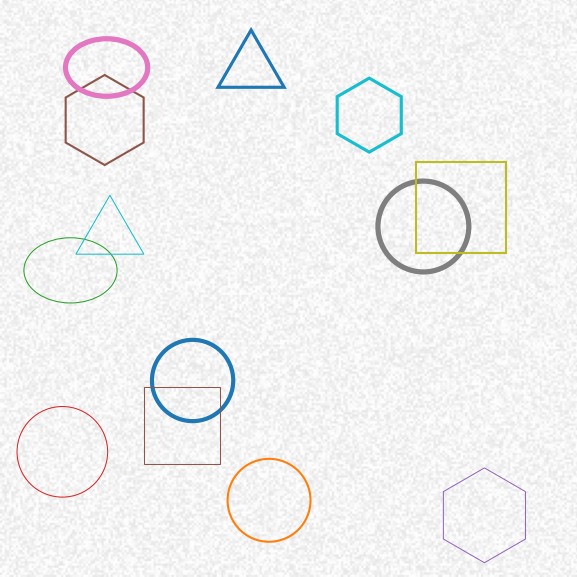[{"shape": "triangle", "thickness": 1.5, "radius": 0.33, "center": [0.435, 0.881]}, {"shape": "circle", "thickness": 2, "radius": 0.35, "center": [0.333, 0.34]}, {"shape": "circle", "thickness": 1, "radius": 0.36, "center": [0.466, 0.133]}, {"shape": "oval", "thickness": 0.5, "radius": 0.4, "center": [0.122, 0.531]}, {"shape": "circle", "thickness": 0.5, "radius": 0.39, "center": [0.108, 0.217]}, {"shape": "hexagon", "thickness": 0.5, "radius": 0.41, "center": [0.839, 0.107]}, {"shape": "square", "thickness": 0.5, "radius": 0.33, "center": [0.315, 0.263]}, {"shape": "hexagon", "thickness": 1, "radius": 0.39, "center": [0.181, 0.791]}, {"shape": "oval", "thickness": 2.5, "radius": 0.36, "center": [0.185, 0.882]}, {"shape": "circle", "thickness": 2.5, "radius": 0.39, "center": [0.733, 0.607]}, {"shape": "square", "thickness": 1, "radius": 0.39, "center": [0.798, 0.64]}, {"shape": "triangle", "thickness": 0.5, "radius": 0.34, "center": [0.19, 0.593]}, {"shape": "hexagon", "thickness": 1.5, "radius": 0.32, "center": [0.639, 0.8]}]